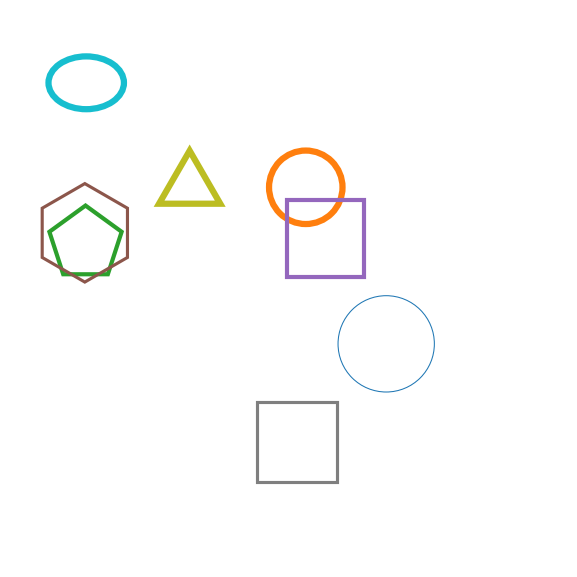[{"shape": "circle", "thickness": 0.5, "radius": 0.42, "center": [0.669, 0.404]}, {"shape": "circle", "thickness": 3, "radius": 0.32, "center": [0.529, 0.675]}, {"shape": "pentagon", "thickness": 2, "radius": 0.33, "center": [0.148, 0.577]}, {"shape": "square", "thickness": 2, "radius": 0.33, "center": [0.563, 0.586]}, {"shape": "hexagon", "thickness": 1.5, "radius": 0.43, "center": [0.147, 0.596]}, {"shape": "square", "thickness": 1.5, "radius": 0.35, "center": [0.514, 0.234]}, {"shape": "triangle", "thickness": 3, "radius": 0.31, "center": [0.328, 0.677]}, {"shape": "oval", "thickness": 3, "radius": 0.33, "center": [0.149, 0.856]}]